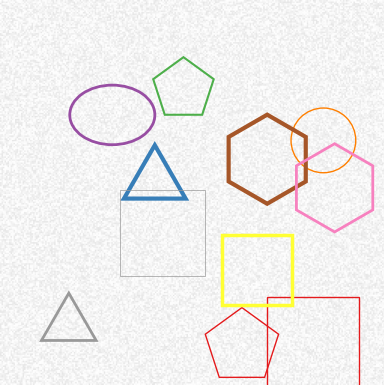[{"shape": "pentagon", "thickness": 1, "radius": 0.5, "center": [0.628, 0.101]}, {"shape": "square", "thickness": 1, "radius": 0.6, "center": [0.813, 0.108]}, {"shape": "triangle", "thickness": 3, "radius": 0.46, "center": [0.402, 0.53]}, {"shape": "pentagon", "thickness": 1.5, "radius": 0.41, "center": [0.477, 0.769]}, {"shape": "oval", "thickness": 2, "radius": 0.55, "center": [0.292, 0.702]}, {"shape": "circle", "thickness": 1, "radius": 0.42, "center": [0.84, 0.635]}, {"shape": "square", "thickness": 2.5, "radius": 0.45, "center": [0.667, 0.299]}, {"shape": "hexagon", "thickness": 3, "radius": 0.58, "center": [0.694, 0.587]}, {"shape": "hexagon", "thickness": 2, "radius": 0.57, "center": [0.869, 0.512]}, {"shape": "square", "thickness": 0.5, "radius": 0.56, "center": [0.422, 0.395]}, {"shape": "triangle", "thickness": 2, "radius": 0.41, "center": [0.179, 0.157]}]